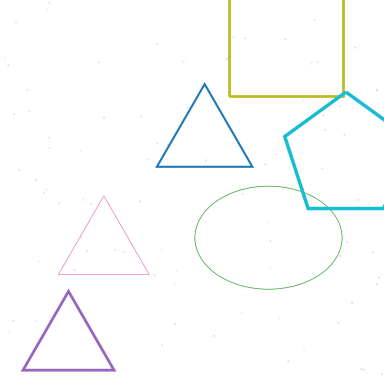[{"shape": "triangle", "thickness": 1.5, "radius": 0.72, "center": [0.532, 0.638]}, {"shape": "oval", "thickness": 0.5, "radius": 0.96, "center": [0.697, 0.383]}, {"shape": "triangle", "thickness": 2, "radius": 0.68, "center": [0.178, 0.107]}, {"shape": "triangle", "thickness": 0.5, "radius": 0.68, "center": [0.27, 0.355]}, {"shape": "square", "thickness": 2, "radius": 0.74, "center": [0.742, 0.898]}, {"shape": "pentagon", "thickness": 2.5, "radius": 0.84, "center": [0.899, 0.594]}]